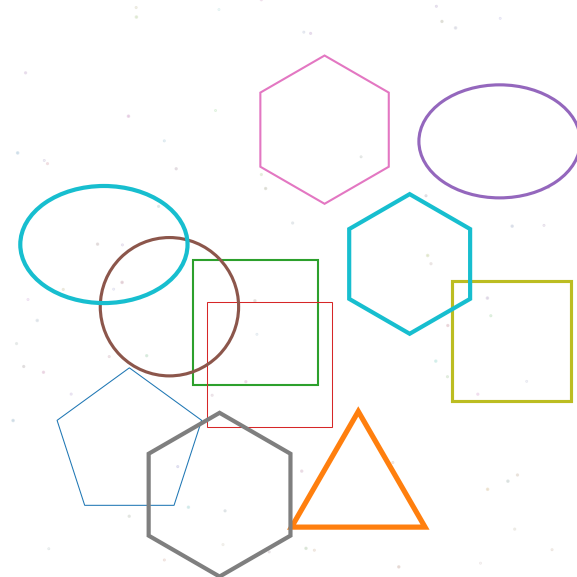[{"shape": "pentagon", "thickness": 0.5, "radius": 0.66, "center": [0.224, 0.231]}, {"shape": "triangle", "thickness": 2.5, "radius": 0.67, "center": [0.62, 0.153]}, {"shape": "square", "thickness": 1, "radius": 0.54, "center": [0.443, 0.441]}, {"shape": "square", "thickness": 0.5, "radius": 0.54, "center": [0.467, 0.368]}, {"shape": "oval", "thickness": 1.5, "radius": 0.7, "center": [0.865, 0.754]}, {"shape": "circle", "thickness": 1.5, "radius": 0.6, "center": [0.293, 0.468]}, {"shape": "hexagon", "thickness": 1, "radius": 0.64, "center": [0.562, 0.775]}, {"shape": "hexagon", "thickness": 2, "radius": 0.71, "center": [0.38, 0.143]}, {"shape": "square", "thickness": 1.5, "radius": 0.52, "center": [0.886, 0.409]}, {"shape": "oval", "thickness": 2, "radius": 0.72, "center": [0.18, 0.576]}, {"shape": "hexagon", "thickness": 2, "radius": 0.6, "center": [0.709, 0.542]}]